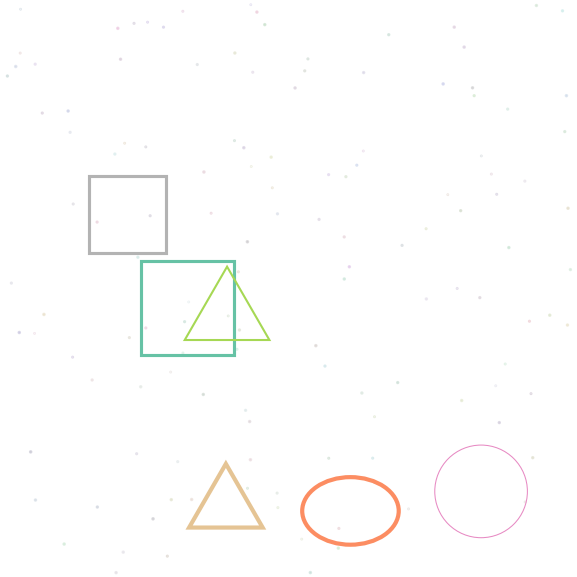[{"shape": "square", "thickness": 1.5, "radius": 0.4, "center": [0.325, 0.466]}, {"shape": "oval", "thickness": 2, "radius": 0.42, "center": [0.607, 0.114]}, {"shape": "circle", "thickness": 0.5, "radius": 0.4, "center": [0.833, 0.148]}, {"shape": "triangle", "thickness": 1, "radius": 0.42, "center": [0.393, 0.453]}, {"shape": "triangle", "thickness": 2, "radius": 0.37, "center": [0.391, 0.122]}, {"shape": "square", "thickness": 1.5, "radius": 0.33, "center": [0.221, 0.628]}]